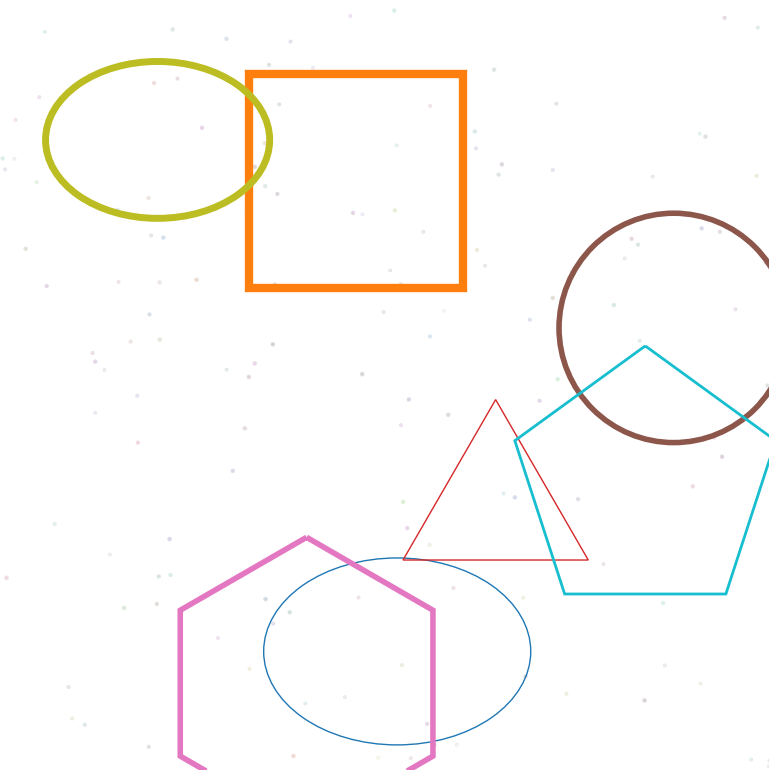[{"shape": "oval", "thickness": 0.5, "radius": 0.87, "center": [0.516, 0.154]}, {"shape": "square", "thickness": 3, "radius": 0.7, "center": [0.462, 0.765]}, {"shape": "triangle", "thickness": 0.5, "radius": 0.69, "center": [0.644, 0.342]}, {"shape": "circle", "thickness": 2, "radius": 0.74, "center": [0.875, 0.574]}, {"shape": "hexagon", "thickness": 2, "radius": 0.95, "center": [0.398, 0.113]}, {"shape": "oval", "thickness": 2.5, "radius": 0.73, "center": [0.205, 0.818]}, {"shape": "pentagon", "thickness": 1, "radius": 0.89, "center": [0.838, 0.373]}]